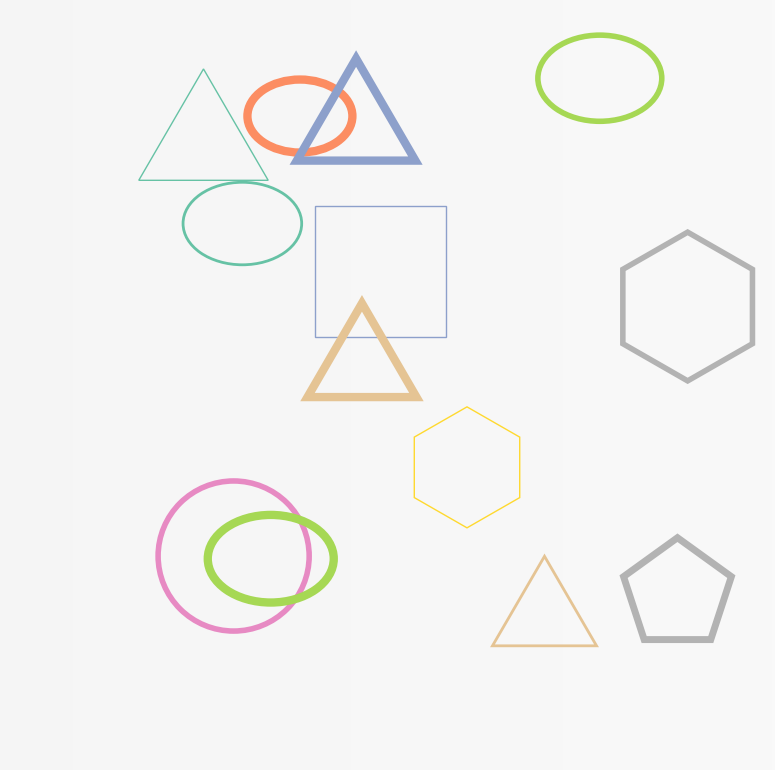[{"shape": "oval", "thickness": 1, "radius": 0.38, "center": [0.313, 0.71]}, {"shape": "triangle", "thickness": 0.5, "radius": 0.48, "center": [0.263, 0.814]}, {"shape": "oval", "thickness": 3, "radius": 0.34, "center": [0.387, 0.849]}, {"shape": "square", "thickness": 0.5, "radius": 0.42, "center": [0.491, 0.647]}, {"shape": "triangle", "thickness": 3, "radius": 0.44, "center": [0.459, 0.836]}, {"shape": "circle", "thickness": 2, "radius": 0.49, "center": [0.301, 0.278]}, {"shape": "oval", "thickness": 2, "radius": 0.4, "center": [0.774, 0.898]}, {"shape": "oval", "thickness": 3, "radius": 0.41, "center": [0.349, 0.274]}, {"shape": "hexagon", "thickness": 0.5, "radius": 0.39, "center": [0.603, 0.393]}, {"shape": "triangle", "thickness": 1, "radius": 0.39, "center": [0.703, 0.2]}, {"shape": "triangle", "thickness": 3, "radius": 0.41, "center": [0.467, 0.525]}, {"shape": "hexagon", "thickness": 2, "radius": 0.48, "center": [0.887, 0.602]}, {"shape": "pentagon", "thickness": 2.5, "radius": 0.37, "center": [0.874, 0.229]}]